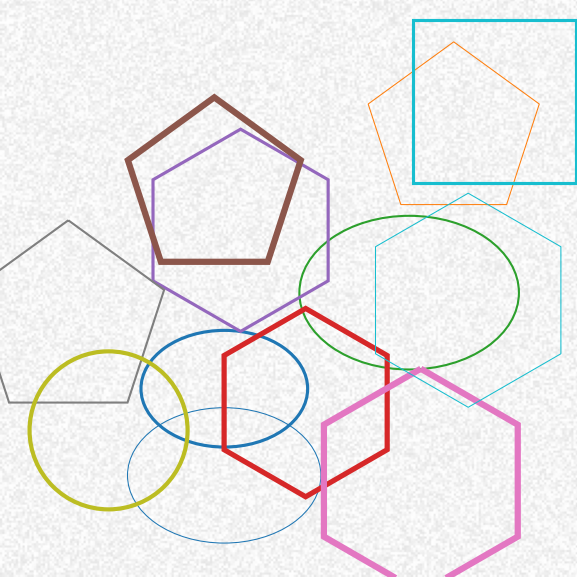[{"shape": "oval", "thickness": 0.5, "radius": 0.84, "center": [0.388, 0.176]}, {"shape": "oval", "thickness": 1.5, "radius": 0.72, "center": [0.388, 0.326]}, {"shape": "pentagon", "thickness": 0.5, "radius": 0.78, "center": [0.786, 0.771]}, {"shape": "oval", "thickness": 1, "radius": 0.95, "center": [0.708, 0.492]}, {"shape": "hexagon", "thickness": 2.5, "radius": 0.82, "center": [0.529, 0.302]}, {"shape": "hexagon", "thickness": 1.5, "radius": 0.88, "center": [0.417, 0.6]}, {"shape": "pentagon", "thickness": 3, "radius": 0.79, "center": [0.371, 0.673]}, {"shape": "hexagon", "thickness": 3, "radius": 0.97, "center": [0.729, 0.167]}, {"shape": "pentagon", "thickness": 1, "radius": 0.87, "center": [0.118, 0.443]}, {"shape": "circle", "thickness": 2, "radius": 0.68, "center": [0.188, 0.254]}, {"shape": "square", "thickness": 1.5, "radius": 0.7, "center": [0.856, 0.823]}, {"shape": "hexagon", "thickness": 0.5, "radius": 0.93, "center": [0.811, 0.479]}]